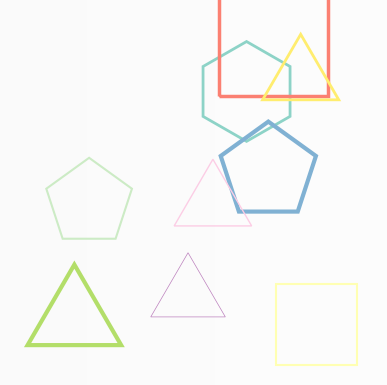[{"shape": "hexagon", "thickness": 2, "radius": 0.65, "center": [0.636, 0.762]}, {"shape": "square", "thickness": 1.5, "radius": 0.52, "center": [0.818, 0.157]}, {"shape": "square", "thickness": 2.5, "radius": 0.7, "center": [0.705, 0.89]}, {"shape": "pentagon", "thickness": 3, "radius": 0.65, "center": [0.692, 0.555]}, {"shape": "triangle", "thickness": 3, "radius": 0.7, "center": [0.192, 0.173]}, {"shape": "triangle", "thickness": 1, "radius": 0.58, "center": [0.549, 0.471]}, {"shape": "triangle", "thickness": 0.5, "radius": 0.56, "center": [0.485, 0.232]}, {"shape": "pentagon", "thickness": 1.5, "radius": 0.58, "center": [0.23, 0.474]}, {"shape": "triangle", "thickness": 2, "radius": 0.57, "center": [0.776, 0.797]}]